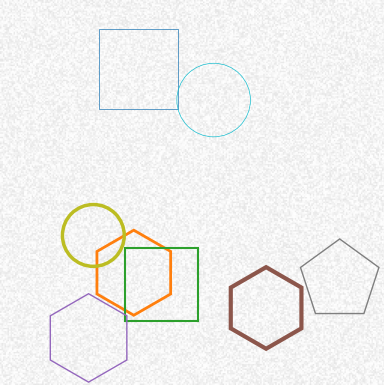[{"shape": "square", "thickness": 0.5, "radius": 0.52, "center": [0.36, 0.821]}, {"shape": "hexagon", "thickness": 2, "radius": 0.55, "center": [0.348, 0.292]}, {"shape": "square", "thickness": 1.5, "radius": 0.47, "center": [0.419, 0.26]}, {"shape": "hexagon", "thickness": 1, "radius": 0.57, "center": [0.23, 0.122]}, {"shape": "hexagon", "thickness": 3, "radius": 0.53, "center": [0.691, 0.2]}, {"shape": "pentagon", "thickness": 1, "radius": 0.54, "center": [0.882, 0.272]}, {"shape": "circle", "thickness": 2.5, "radius": 0.4, "center": [0.242, 0.388]}, {"shape": "circle", "thickness": 0.5, "radius": 0.48, "center": [0.555, 0.74]}]